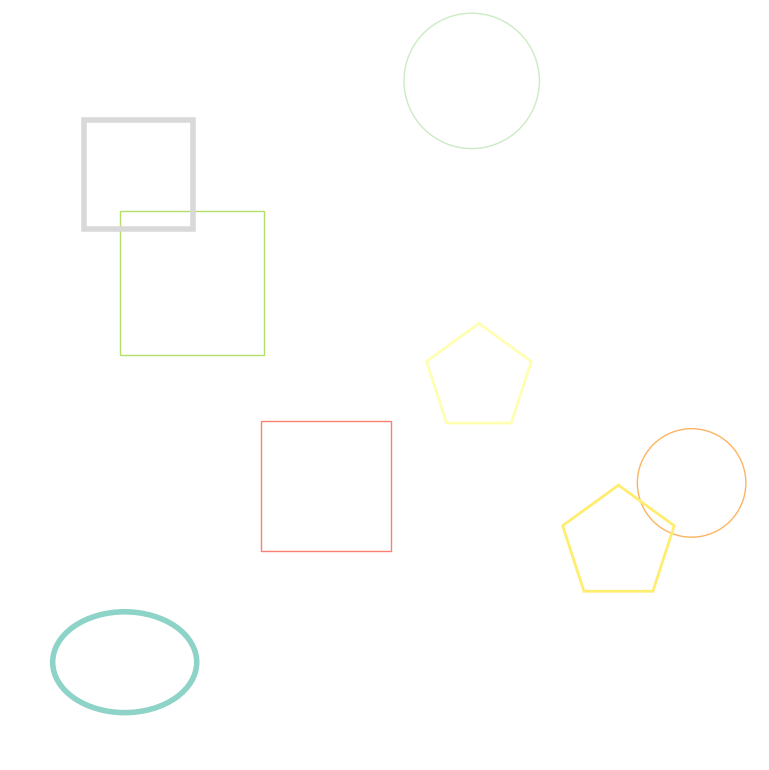[{"shape": "oval", "thickness": 2, "radius": 0.47, "center": [0.162, 0.14]}, {"shape": "pentagon", "thickness": 1, "radius": 0.36, "center": [0.622, 0.508]}, {"shape": "square", "thickness": 0.5, "radius": 0.42, "center": [0.423, 0.369]}, {"shape": "circle", "thickness": 0.5, "radius": 0.35, "center": [0.898, 0.373]}, {"shape": "square", "thickness": 0.5, "radius": 0.47, "center": [0.249, 0.633]}, {"shape": "square", "thickness": 2, "radius": 0.35, "center": [0.18, 0.774]}, {"shape": "circle", "thickness": 0.5, "radius": 0.44, "center": [0.613, 0.895]}, {"shape": "pentagon", "thickness": 1, "radius": 0.38, "center": [0.803, 0.294]}]